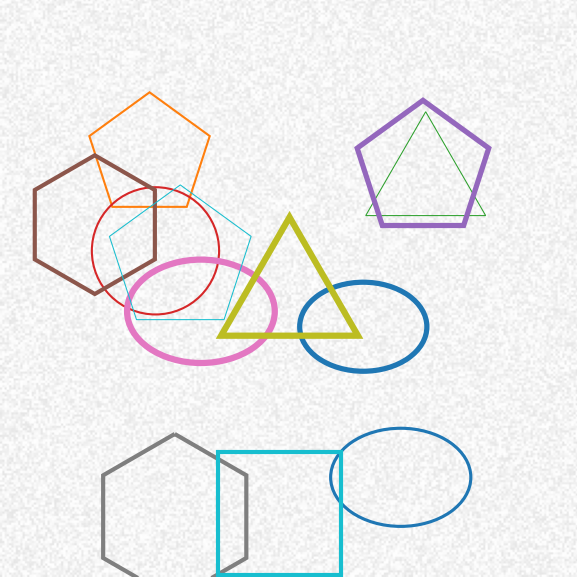[{"shape": "oval", "thickness": 1.5, "radius": 0.61, "center": [0.694, 0.173]}, {"shape": "oval", "thickness": 2.5, "radius": 0.55, "center": [0.629, 0.433]}, {"shape": "pentagon", "thickness": 1, "radius": 0.55, "center": [0.259, 0.73]}, {"shape": "triangle", "thickness": 0.5, "radius": 0.6, "center": [0.737, 0.686]}, {"shape": "circle", "thickness": 1, "radius": 0.55, "center": [0.269, 0.565]}, {"shape": "pentagon", "thickness": 2.5, "radius": 0.6, "center": [0.732, 0.706]}, {"shape": "hexagon", "thickness": 2, "radius": 0.6, "center": [0.164, 0.61]}, {"shape": "oval", "thickness": 3, "radius": 0.64, "center": [0.348, 0.46]}, {"shape": "hexagon", "thickness": 2, "radius": 0.72, "center": [0.303, 0.105]}, {"shape": "triangle", "thickness": 3, "radius": 0.68, "center": [0.501, 0.486]}, {"shape": "pentagon", "thickness": 0.5, "radius": 0.64, "center": [0.312, 0.55]}, {"shape": "square", "thickness": 2, "radius": 0.53, "center": [0.483, 0.11]}]